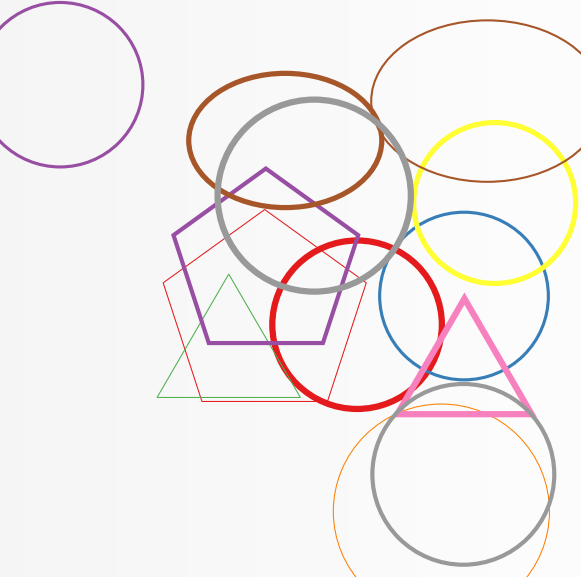[{"shape": "circle", "thickness": 3, "radius": 0.73, "center": [0.614, 0.437]}, {"shape": "pentagon", "thickness": 0.5, "radius": 0.92, "center": [0.455, 0.453]}, {"shape": "circle", "thickness": 1.5, "radius": 0.73, "center": [0.798, 0.487]}, {"shape": "triangle", "thickness": 0.5, "radius": 0.71, "center": [0.394, 0.382]}, {"shape": "pentagon", "thickness": 2, "radius": 0.84, "center": [0.457, 0.54]}, {"shape": "circle", "thickness": 1.5, "radius": 0.71, "center": [0.103, 0.852]}, {"shape": "circle", "thickness": 0.5, "radius": 0.93, "center": [0.759, 0.114]}, {"shape": "circle", "thickness": 2.5, "radius": 0.7, "center": [0.851, 0.648]}, {"shape": "oval", "thickness": 2.5, "radius": 0.83, "center": [0.491, 0.756]}, {"shape": "oval", "thickness": 1, "radius": 1.0, "center": [0.838, 0.824]}, {"shape": "triangle", "thickness": 3, "radius": 0.67, "center": [0.799, 0.349]}, {"shape": "circle", "thickness": 3, "radius": 0.83, "center": [0.541, 0.66]}, {"shape": "circle", "thickness": 2, "radius": 0.78, "center": [0.797, 0.178]}]